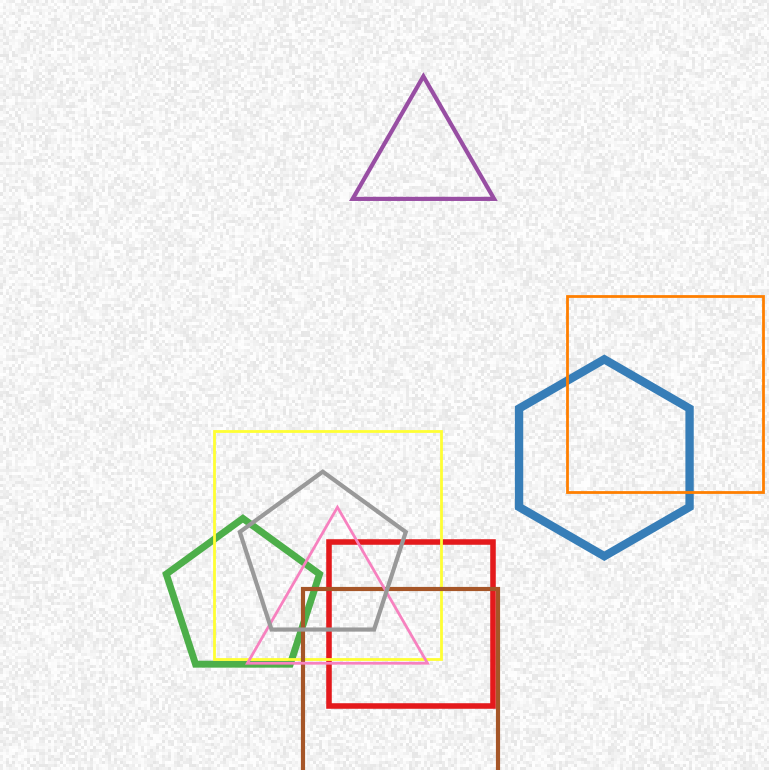[{"shape": "square", "thickness": 2, "radius": 0.53, "center": [0.534, 0.189]}, {"shape": "hexagon", "thickness": 3, "radius": 0.64, "center": [0.785, 0.406]}, {"shape": "pentagon", "thickness": 2.5, "radius": 0.52, "center": [0.315, 0.222]}, {"shape": "triangle", "thickness": 1.5, "radius": 0.53, "center": [0.55, 0.795]}, {"shape": "square", "thickness": 1, "radius": 0.64, "center": [0.863, 0.488]}, {"shape": "square", "thickness": 1, "radius": 0.74, "center": [0.425, 0.292]}, {"shape": "square", "thickness": 1.5, "radius": 0.63, "center": [0.52, 0.108]}, {"shape": "triangle", "thickness": 1, "radius": 0.68, "center": [0.438, 0.206]}, {"shape": "pentagon", "thickness": 1.5, "radius": 0.57, "center": [0.419, 0.274]}]